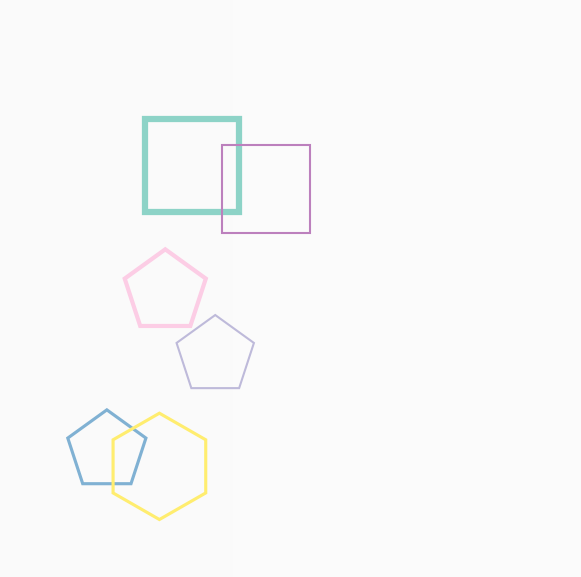[{"shape": "square", "thickness": 3, "radius": 0.4, "center": [0.33, 0.713]}, {"shape": "pentagon", "thickness": 1, "radius": 0.35, "center": [0.37, 0.384]}, {"shape": "pentagon", "thickness": 1.5, "radius": 0.35, "center": [0.184, 0.219]}, {"shape": "pentagon", "thickness": 2, "radius": 0.37, "center": [0.284, 0.494]}, {"shape": "square", "thickness": 1, "radius": 0.38, "center": [0.458, 0.672]}, {"shape": "hexagon", "thickness": 1.5, "radius": 0.46, "center": [0.274, 0.192]}]